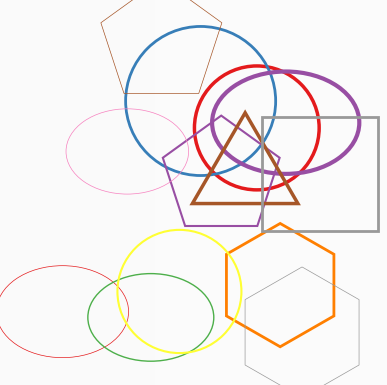[{"shape": "oval", "thickness": 0.5, "radius": 0.85, "center": [0.161, 0.19]}, {"shape": "circle", "thickness": 2.5, "radius": 0.8, "center": [0.663, 0.668]}, {"shape": "circle", "thickness": 2, "radius": 0.97, "center": [0.518, 0.738]}, {"shape": "oval", "thickness": 1, "radius": 0.81, "center": [0.389, 0.176]}, {"shape": "pentagon", "thickness": 1.5, "radius": 0.79, "center": [0.571, 0.541]}, {"shape": "oval", "thickness": 3, "radius": 0.95, "center": [0.737, 0.681]}, {"shape": "hexagon", "thickness": 2, "radius": 0.8, "center": [0.723, 0.259]}, {"shape": "circle", "thickness": 1.5, "radius": 0.8, "center": [0.463, 0.243]}, {"shape": "pentagon", "thickness": 0.5, "radius": 0.82, "center": [0.416, 0.89]}, {"shape": "triangle", "thickness": 2.5, "radius": 0.79, "center": [0.633, 0.55]}, {"shape": "oval", "thickness": 0.5, "radius": 0.79, "center": [0.329, 0.607]}, {"shape": "hexagon", "thickness": 0.5, "radius": 0.85, "center": [0.78, 0.137]}, {"shape": "square", "thickness": 2, "radius": 0.74, "center": [0.826, 0.548]}]